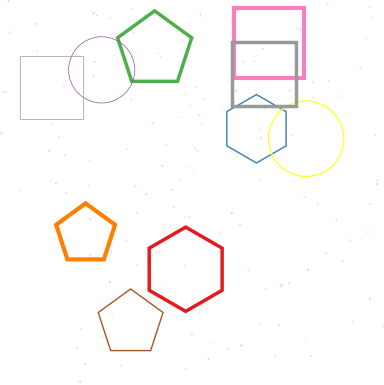[{"shape": "hexagon", "thickness": 2.5, "radius": 0.55, "center": [0.482, 0.301]}, {"shape": "hexagon", "thickness": 1, "radius": 0.44, "center": [0.666, 0.666]}, {"shape": "pentagon", "thickness": 2.5, "radius": 0.51, "center": [0.402, 0.871]}, {"shape": "circle", "thickness": 0.5, "radius": 0.43, "center": [0.264, 0.818]}, {"shape": "pentagon", "thickness": 3, "radius": 0.4, "center": [0.222, 0.391]}, {"shape": "circle", "thickness": 1, "radius": 0.49, "center": [0.795, 0.64]}, {"shape": "pentagon", "thickness": 1, "radius": 0.44, "center": [0.339, 0.161]}, {"shape": "square", "thickness": 3, "radius": 0.46, "center": [0.698, 0.889]}, {"shape": "square", "thickness": 0.5, "radius": 0.41, "center": [0.135, 0.773]}, {"shape": "square", "thickness": 2.5, "radius": 0.41, "center": [0.685, 0.808]}]